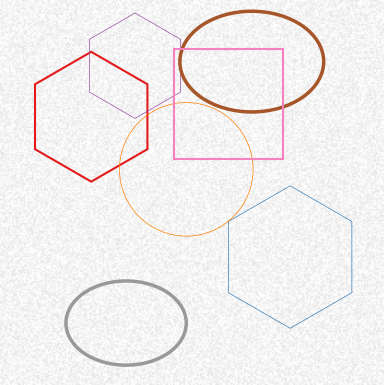[{"shape": "hexagon", "thickness": 1.5, "radius": 0.84, "center": [0.237, 0.697]}, {"shape": "hexagon", "thickness": 0.5, "radius": 0.93, "center": [0.754, 0.332]}, {"shape": "hexagon", "thickness": 0.5, "radius": 0.68, "center": [0.351, 0.829]}, {"shape": "circle", "thickness": 0.5, "radius": 0.87, "center": [0.484, 0.56]}, {"shape": "oval", "thickness": 2.5, "radius": 0.93, "center": [0.654, 0.84]}, {"shape": "square", "thickness": 1.5, "radius": 0.71, "center": [0.593, 0.73]}, {"shape": "oval", "thickness": 2.5, "radius": 0.78, "center": [0.328, 0.161]}]